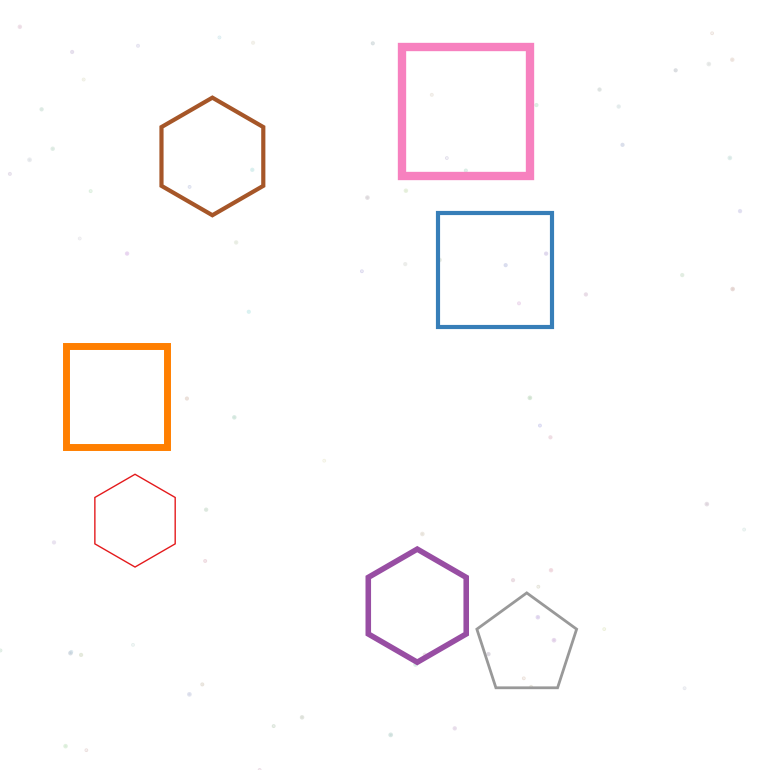[{"shape": "hexagon", "thickness": 0.5, "radius": 0.3, "center": [0.175, 0.324]}, {"shape": "square", "thickness": 1.5, "radius": 0.37, "center": [0.643, 0.649]}, {"shape": "hexagon", "thickness": 2, "radius": 0.37, "center": [0.542, 0.213]}, {"shape": "square", "thickness": 2.5, "radius": 0.33, "center": [0.151, 0.485]}, {"shape": "hexagon", "thickness": 1.5, "radius": 0.38, "center": [0.276, 0.797]}, {"shape": "square", "thickness": 3, "radius": 0.42, "center": [0.605, 0.855]}, {"shape": "pentagon", "thickness": 1, "radius": 0.34, "center": [0.684, 0.162]}]